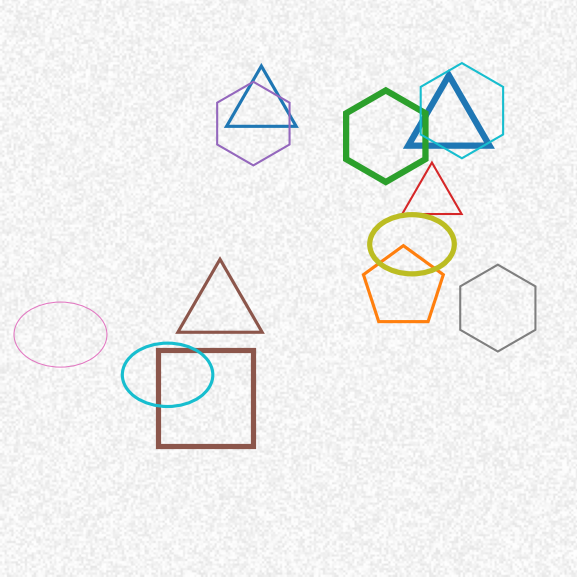[{"shape": "triangle", "thickness": 1.5, "radius": 0.35, "center": [0.453, 0.815]}, {"shape": "triangle", "thickness": 3, "radius": 0.41, "center": [0.777, 0.788]}, {"shape": "pentagon", "thickness": 1.5, "radius": 0.36, "center": [0.699, 0.501]}, {"shape": "hexagon", "thickness": 3, "radius": 0.4, "center": [0.668, 0.763]}, {"shape": "triangle", "thickness": 1, "radius": 0.3, "center": [0.748, 0.658]}, {"shape": "hexagon", "thickness": 1, "radius": 0.36, "center": [0.439, 0.785]}, {"shape": "square", "thickness": 2.5, "radius": 0.41, "center": [0.356, 0.31]}, {"shape": "triangle", "thickness": 1.5, "radius": 0.42, "center": [0.381, 0.466]}, {"shape": "oval", "thickness": 0.5, "radius": 0.4, "center": [0.105, 0.42]}, {"shape": "hexagon", "thickness": 1, "radius": 0.38, "center": [0.862, 0.466]}, {"shape": "oval", "thickness": 2.5, "radius": 0.37, "center": [0.713, 0.576]}, {"shape": "oval", "thickness": 1.5, "radius": 0.39, "center": [0.29, 0.35]}, {"shape": "hexagon", "thickness": 1, "radius": 0.41, "center": [0.8, 0.807]}]